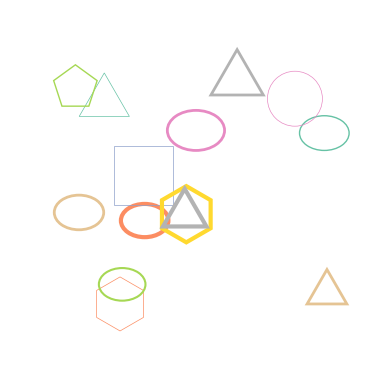[{"shape": "triangle", "thickness": 0.5, "radius": 0.38, "center": [0.271, 0.735]}, {"shape": "oval", "thickness": 1, "radius": 0.32, "center": [0.842, 0.654]}, {"shape": "hexagon", "thickness": 0.5, "radius": 0.35, "center": [0.312, 0.211]}, {"shape": "oval", "thickness": 3, "radius": 0.31, "center": [0.376, 0.427]}, {"shape": "square", "thickness": 0.5, "radius": 0.39, "center": [0.372, 0.543]}, {"shape": "oval", "thickness": 2, "radius": 0.37, "center": [0.509, 0.661]}, {"shape": "circle", "thickness": 0.5, "radius": 0.36, "center": [0.766, 0.744]}, {"shape": "pentagon", "thickness": 1, "radius": 0.3, "center": [0.196, 0.772]}, {"shape": "oval", "thickness": 1.5, "radius": 0.3, "center": [0.317, 0.261]}, {"shape": "hexagon", "thickness": 3, "radius": 0.37, "center": [0.484, 0.444]}, {"shape": "oval", "thickness": 2, "radius": 0.32, "center": [0.205, 0.448]}, {"shape": "triangle", "thickness": 2, "radius": 0.3, "center": [0.849, 0.24]}, {"shape": "triangle", "thickness": 3, "radius": 0.33, "center": [0.48, 0.444]}, {"shape": "triangle", "thickness": 2, "radius": 0.39, "center": [0.616, 0.793]}]